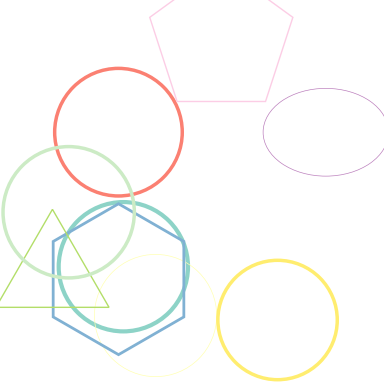[{"shape": "circle", "thickness": 3, "radius": 0.84, "center": [0.32, 0.307]}, {"shape": "circle", "thickness": 0.5, "radius": 0.79, "center": [0.404, 0.18]}, {"shape": "circle", "thickness": 2.5, "radius": 0.83, "center": [0.308, 0.657]}, {"shape": "hexagon", "thickness": 2, "radius": 0.98, "center": [0.308, 0.275]}, {"shape": "triangle", "thickness": 1, "radius": 0.85, "center": [0.136, 0.287]}, {"shape": "pentagon", "thickness": 1, "radius": 0.98, "center": [0.575, 0.895]}, {"shape": "oval", "thickness": 0.5, "radius": 0.81, "center": [0.846, 0.656]}, {"shape": "circle", "thickness": 2.5, "radius": 0.85, "center": [0.178, 0.449]}, {"shape": "circle", "thickness": 2.5, "radius": 0.78, "center": [0.721, 0.169]}]